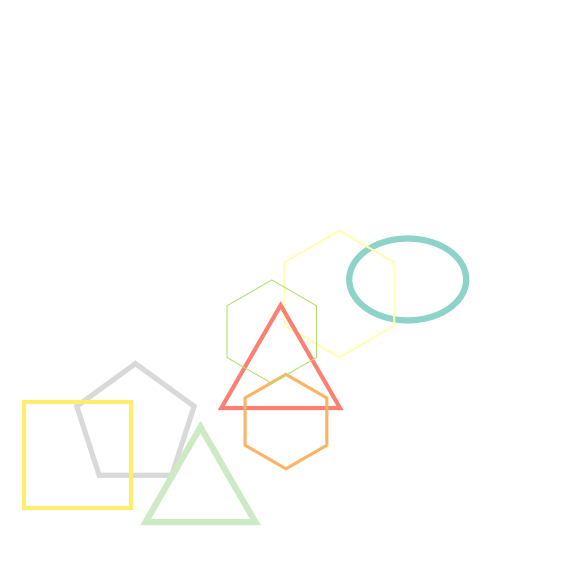[{"shape": "oval", "thickness": 3, "radius": 0.51, "center": [0.706, 0.515]}, {"shape": "hexagon", "thickness": 1, "radius": 0.55, "center": [0.588, 0.49]}, {"shape": "triangle", "thickness": 2, "radius": 0.59, "center": [0.486, 0.352]}, {"shape": "hexagon", "thickness": 1.5, "radius": 0.41, "center": [0.495, 0.269]}, {"shape": "hexagon", "thickness": 0.5, "radius": 0.45, "center": [0.471, 0.425]}, {"shape": "pentagon", "thickness": 2.5, "radius": 0.53, "center": [0.235, 0.263]}, {"shape": "triangle", "thickness": 3, "radius": 0.55, "center": [0.347, 0.15]}, {"shape": "square", "thickness": 2, "radius": 0.46, "center": [0.134, 0.211]}]